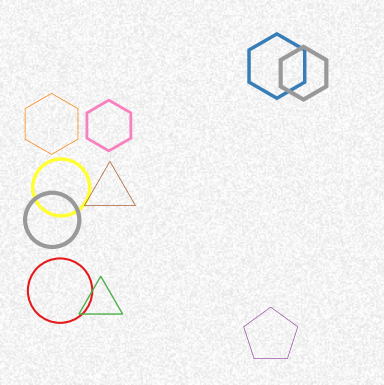[{"shape": "circle", "thickness": 1.5, "radius": 0.42, "center": [0.156, 0.245]}, {"shape": "hexagon", "thickness": 2.5, "radius": 0.42, "center": [0.719, 0.828]}, {"shape": "triangle", "thickness": 1, "radius": 0.33, "center": [0.262, 0.217]}, {"shape": "pentagon", "thickness": 0.5, "radius": 0.37, "center": [0.703, 0.128]}, {"shape": "hexagon", "thickness": 0.5, "radius": 0.4, "center": [0.134, 0.678]}, {"shape": "circle", "thickness": 2.5, "radius": 0.37, "center": [0.159, 0.513]}, {"shape": "triangle", "thickness": 0.5, "radius": 0.38, "center": [0.286, 0.504]}, {"shape": "hexagon", "thickness": 2, "radius": 0.33, "center": [0.283, 0.674]}, {"shape": "hexagon", "thickness": 3, "radius": 0.34, "center": [0.788, 0.81]}, {"shape": "circle", "thickness": 3, "radius": 0.35, "center": [0.136, 0.429]}]